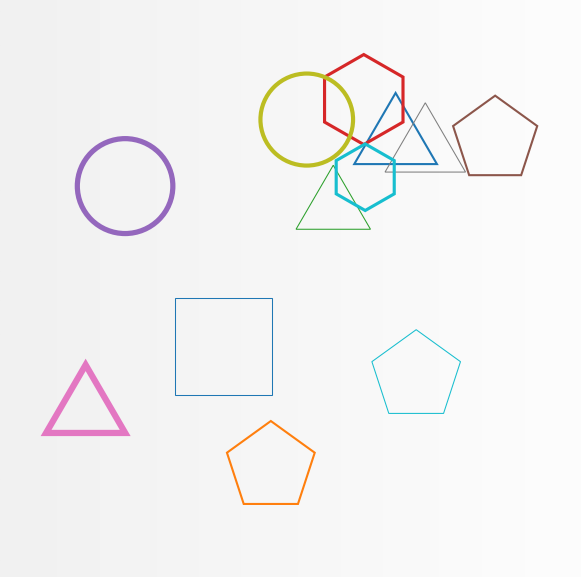[{"shape": "triangle", "thickness": 1, "radius": 0.41, "center": [0.681, 0.756]}, {"shape": "square", "thickness": 0.5, "radius": 0.42, "center": [0.385, 0.4]}, {"shape": "pentagon", "thickness": 1, "radius": 0.4, "center": [0.466, 0.191]}, {"shape": "triangle", "thickness": 0.5, "radius": 0.37, "center": [0.573, 0.639]}, {"shape": "hexagon", "thickness": 1.5, "radius": 0.39, "center": [0.626, 0.827]}, {"shape": "circle", "thickness": 2.5, "radius": 0.41, "center": [0.215, 0.677]}, {"shape": "pentagon", "thickness": 1, "radius": 0.38, "center": [0.852, 0.757]}, {"shape": "triangle", "thickness": 3, "radius": 0.39, "center": [0.147, 0.289]}, {"shape": "triangle", "thickness": 0.5, "radius": 0.4, "center": [0.732, 0.741]}, {"shape": "circle", "thickness": 2, "radius": 0.4, "center": [0.528, 0.792]}, {"shape": "pentagon", "thickness": 0.5, "radius": 0.4, "center": [0.716, 0.348]}, {"shape": "hexagon", "thickness": 1.5, "radius": 0.29, "center": [0.628, 0.692]}]